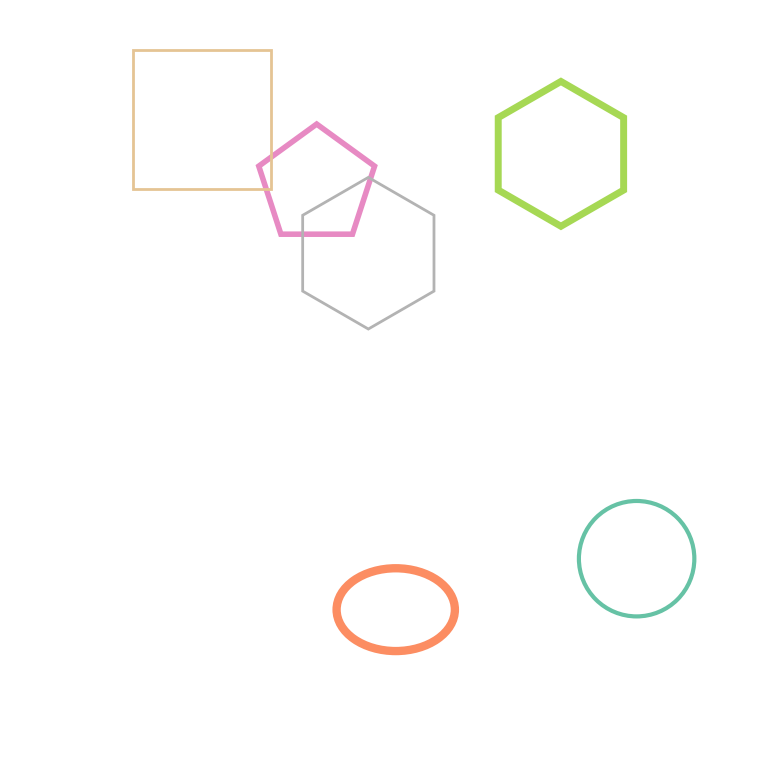[{"shape": "circle", "thickness": 1.5, "radius": 0.37, "center": [0.827, 0.274]}, {"shape": "oval", "thickness": 3, "radius": 0.38, "center": [0.514, 0.208]}, {"shape": "pentagon", "thickness": 2, "radius": 0.4, "center": [0.411, 0.76]}, {"shape": "hexagon", "thickness": 2.5, "radius": 0.47, "center": [0.728, 0.8]}, {"shape": "square", "thickness": 1, "radius": 0.45, "center": [0.262, 0.845]}, {"shape": "hexagon", "thickness": 1, "radius": 0.49, "center": [0.478, 0.671]}]